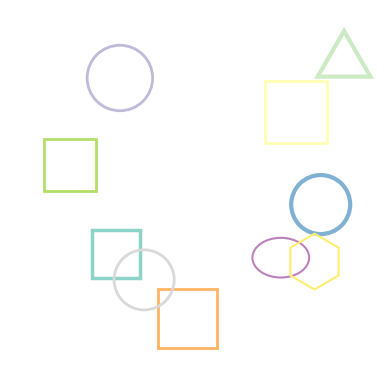[{"shape": "square", "thickness": 2.5, "radius": 0.31, "center": [0.302, 0.34]}, {"shape": "square", "thickness": 2, "radius": 0.41, "center": [0.769, 0.709]}, {"shape": "circle", "thickness": 2, "radius": 0.43, "center": [0.311, 0.797]}, {"shape": "circle", "thickness": 3, "radius": 0.38, "center": [0.833, 0.469]}, {"shape": "square", "thickness": 2, "radius": 0.38, "center": [0.488, 0.174]}, {"shape": "square", "thickness": 2, "radius": 0.34, "center": [0.181, 0.572]}, {"shape": "circle", "thickness": 2, "radius": 0.39, "center": [0.374, 0.273]}, {"shape": "oval", "thickness": 1.5, "radius": 0.37, "center": [0.729, 0.331]}, {"shape": "triangle", "thickness": 3, "radius": 0.4, "center": [0.894, 0.84]}, {"shape": "hexagon", "thickness": 1.5, "radius": 0.36, "center": [0.817, 0.321]}]